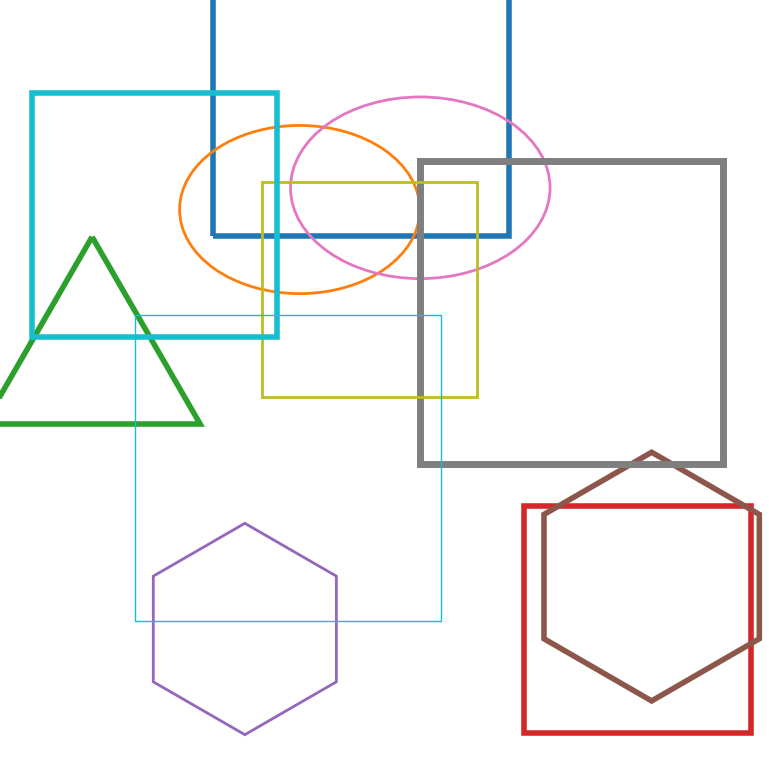[{"shape": "square", "thickness": 2, "radius": 0.96, "center": [0.469, 0.886]}, {"shape": "oval", "thickness": 1, "radius": 0.78, "center": [0.389, 0.728]}, {"shape": "triangle", "thickness": 2, "radius": 0.81, "center": [0.12, 0.53]}, {"shape": "square", "thickness": 2, "radius": 0.74, "center": [0.828, 0.196]}, {"shape": "hexagon", "thickness": 1, "radius": 0.69, "center": [0.318, 0.183]}, {"shape": "hexagon", "thickness": 2, "radius": 0.81, "center": [0.846, 0.251]}, {"shape": "oval", "thickness": 1, "radius": 0.84, "center": [0.546, 0.756]}, {"shape": "square", "thickness": 2.5, "radius": 0.98, "center": [0.742, 0.594]}, {"shape": "square", "thickness": 1, "radius": 0.7, "center": [0.48, 0.624]}, {"shape": "square", "thickness": 2, "radius": 0.79, "center": [0.2, 0.721]}, {"shape": "square", "thickness": 0.5, "radius": 0.99, "center": [0.374, 0.392]}]